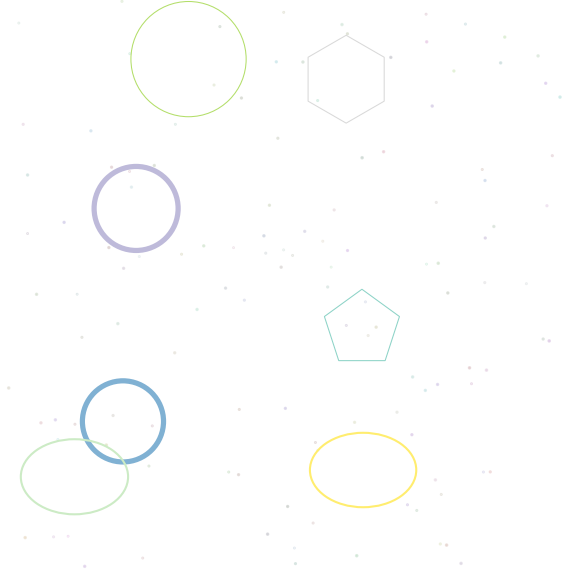[{"shape": "pentagon", "thickness": 0.5, "radius": 0.34, "center": [0.627, 0.43]}, {"shape": "circle", "thickness": 2.5, "radius": 0.36, "center": [0.236, 0.638]}, {"shape": "circle", "thickness": 2.5, "radius": 0.35, "center": [0.213, 0.269]}, {"shape": "circle", "thickness": 0.5, "radius": 0.5, "center": [0.326, 0.897]}, {"shape": "hexagon", "thickness": 0.5, "radius": 0.38, "center": [0.599, 0.862]}, {"shape": "oval", "thickness": 1, "radius": 0.46, "center": [0.129, 0.174]}, {"shape": "oval", "thickness": 1, "radius": 0.46, "center": [0.629, 0.185]}]